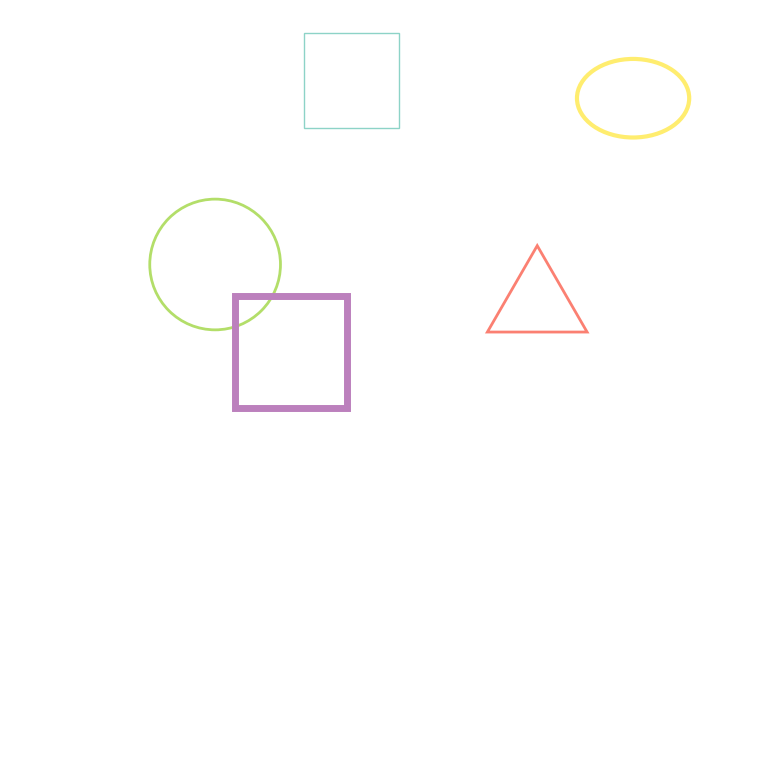[{"shape": "square", "thickness": 0.5, "radius": 0.31, "center": [0.457, 0.895]}, {"shape": "triangle", "thickness": 1, "radius": 0.37, "center": [0.698, 0.606]}, {"shape": "circle", "thickness": 1, "radius": 0.42, "center": [0.279, 0.657]}, {"shape": "square", "thickness": 2.5, "radius": 0.36, "center": [0.378, 0.543]}, {"shape": "oval", "thickness": 1.5, "radius": 0.36, "center": [0.822, 0.872]}]